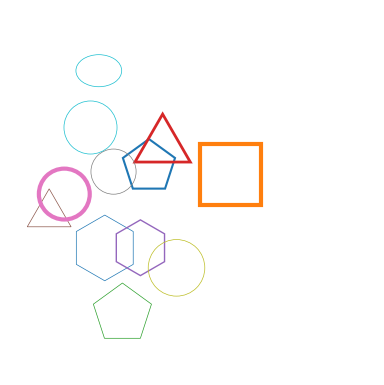[{"shape": "pentagon", "thickness": 1.5, "radius": 0.36, "center": [0.387, 0.568]}, {"shape": "hexagon", "thickness": 0.5, "radius": 0.43, "center": [0.272, 0.356]}, {"shape": "square", "thickness": 3, "radius": 0.4, "center": [0.599, 0.547]}, {"shape": "pentagon", "thickness": 0.5, "radius": 0.4, "center": [0.318, 0.185]}, {"shape": "triangle", "thickness": 2, "radius": 0.41, "center": [0.422, 0.621]}, {"shape": "hexagon", "thickness": 1, "radius": 0.36, "center": [0.365, 0.357]}, {"shape": "triangle", "thickness": 0.5, "radius": 0.33, "center": [0.128, 0.444]}, {"shape": "circle", "thickness": 3, "radius": 0.33, "center": [0.167, 0.496]}, {"shape": "circle", "thickness": 0.5, "radius": 0.29, "center": [0.295, 0.554]}, {"shape": "circle", "thickness": 0.5, "radius": 0.37, "center": [0.458, 0.304]}, {"shape": "oval", "thickness": 0.5, "radius": 0.3, "center": [0.257, 0.816]}, {"shape": "circle", "thickness": 0.5, "radius": 0.34, "center": [0.235, 0.669]}]